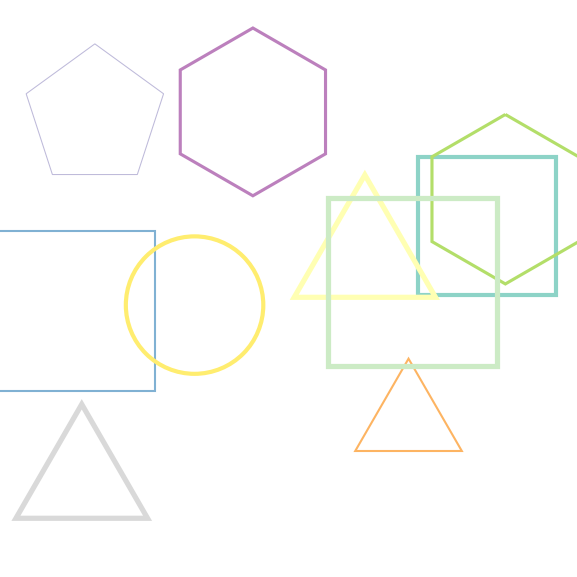[{"shape": "square", "thickness": 2, "radius": 0.6, "center": [0.843, 0.608]}, {"shape": "triangle", "thickness": 2.5, "radius": 0.71, "center": [0.632, 0.555]}, {"shape": "pentagon", "thickness": 0.5, "radius": 0.63, "center": [0.164, 0.798]}, {"shape": "square", "thickness": 1, "radius": 0.69, "center": [0.13, 0.461]}, {"shape": "triangle", "thickness": 1, "radius": 0.53, "center": [0.707, 0.271]}, {"shape": "hexagon", "thickness": 1.5, "radius": 0.73, "center": [0.875, 0.654]}, {"shape": "triangle", "thickness": 2.5, "radius": 0.66, "center": [0.142, 0.167]}, {"shape": "hexagon", "thickness": 1.5, "radius": 0.73, "center": [0.438, 0.805]}, {"shape": "square", "thickness": 2.5, "radius": 0.73, "center": [0.715, 0.511]}, {"shape": "circle", "thickness": 2, "radius": 0.6, "center": [0.337, 0.471]}]